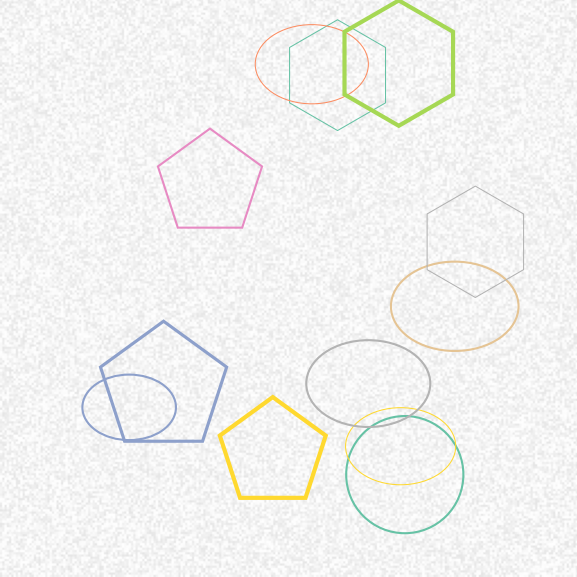[{"shape": "circle", "thickness": 1, "radius": 0.51, "center": [0.701, 0.177]}, {"shape": "hexagon", "thickness": 0.5, "radius": 0.48, "center": [0.584, 0.869]}, {"shape": "oval", "thickness": 0.5, "radius": 0.49, "center": [0.54, 0.888]}, {"shape": "pentagon", "thickness": 1.5, "radius": 0.57, "center": [0.283, 0.328]}, {"shape": "oval", "thickness": 1, "radius": 0.41, "center": [0.224, 0.294]}, {"shape": "pentagon", "thickness": 1, "radius": 0.47, "center": [0.364, 0.682]}, {"shape": "hexagon", "thickness": 2, "radius": 0.54, "center": [0.691, 0.89]}, {"shape": "oval", "thickness": 0.5, "radius": 0.48, "center": [0.694, 0.226]}, {"shape": "pentagon", "thickness": 2, "radius": 0.48, "center": [0.472, 0.215]}, {"shape": "oval", "thickness": 1, "radius": 0.55, "center": [0.787, 0.469]}, {"shape": "hexagon", "thickness": 0.5, "radius": 0.48, "center": [0.823, 0.58]}, {"shape": "oval", "thickness": 1, "radius": 0.54, "center": [0.638, 0.335]}]